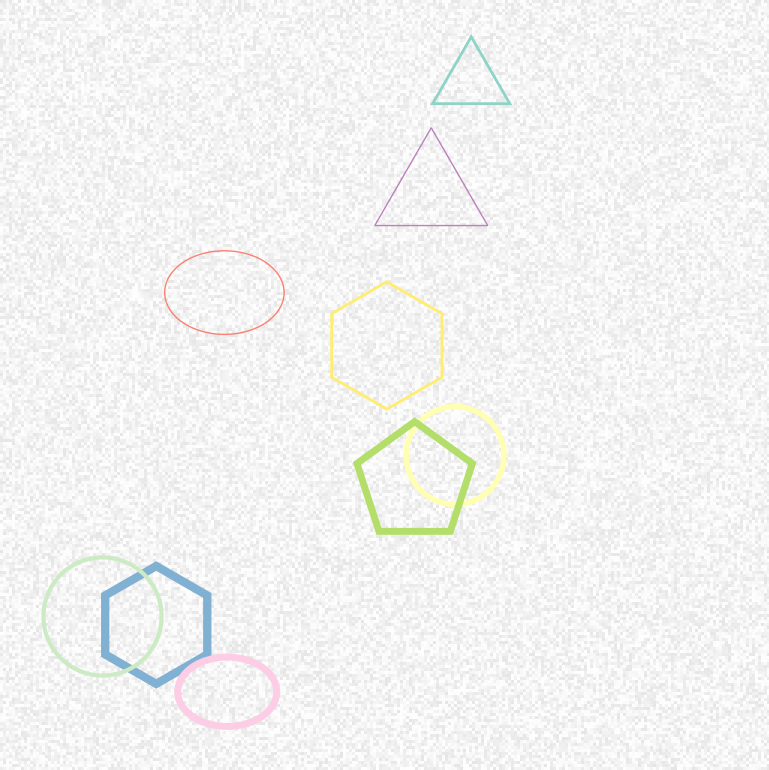[{"shape": "triangle", "thickness": 1, "radius": 0.29, "center": [0.612, 0.894]}, {"shape": "circle", "thickness": 2, "radius": 0.32, "center": [0.591, 0.408]}, {"shape": "oval", "thickness": 0.5, "radius": 0.39, "center": [0.291, 0.62]}, {"shape": "hexagon", "thickness": 3, "radius": 0.38, "center": [0.203, 0.188]}, {"shape": "pentagon", "thickness": 2.5, "radius": 0.39, "center": [0.539, 0.374]}, {"shape": "oval", "thickness": 2.5, "radius": 0.32, "center": [0.295, 0.102]}, {"shape": "triangle", "thickness": 0.5, "radius": 0.42, "center": [0.56, 0.749]}, {"shape": "circle", "thickness": 1.5, "radius": 0.38, "center": [0.133, 0.199]}, {"shape": "hexagon", "thickness": 1, "radius": 0.41, "center": [0.502, 0.551]}]